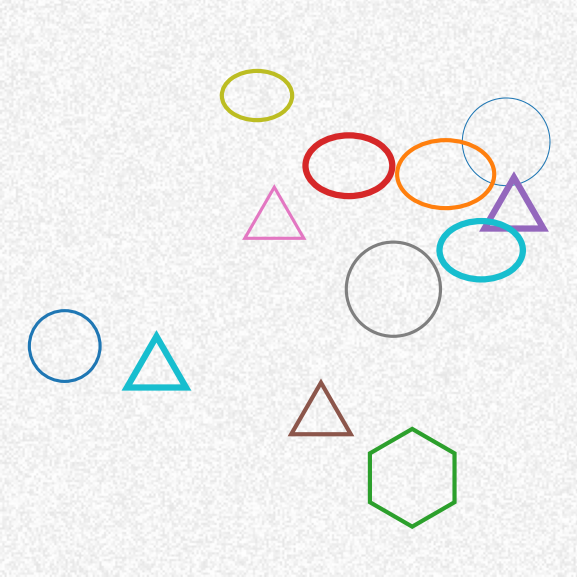[{"shape": "circle", "thickness": 0.5, "radius": 0.38, "center": [0.876, 0.754]}, {"shape": "circle", "thickness": 1.5, "radius": 0.31, "center": [0.112, 0.4]}, {"shape": "oval", "thickness": 2, "radius": 0.42, "center": [0.772, 0.698]}, {"shape": "hexagon", "thickness": 2, "radius": 0.42, "center": [0.714, 0.172]}, {"shape": "oval", "thickness": 3, "radius": 0.38, "center": [0.604, 0.712]}, {"shape": "triangle", "thickness": 3, "radius": 0.29, "center": [0.89, 0.633]}, {"shape": "triangle", "thickness": 2, "radius": 0.3, "center": [0.556, 0.277]}, {"shape": "triangle", "thickness": 1.5, "radius": 0.29, "center": [0.475, 0.616]}, {"shape": "circle", "thickness": 1.5, "radius": 0.41, "center": [0.681, 0.498]}, {"shape": "oval", "thickness": 2, "radius": 0.3, "center": [0.445, 0.834]}, {"shape": "oval", "thickness": 3, "radius": 0.36, "center": [0.833, 0.566]}, {"shape": "triangle", "thickness": 3, "radius": 0.3, "center": [0.271, 0.358]}]